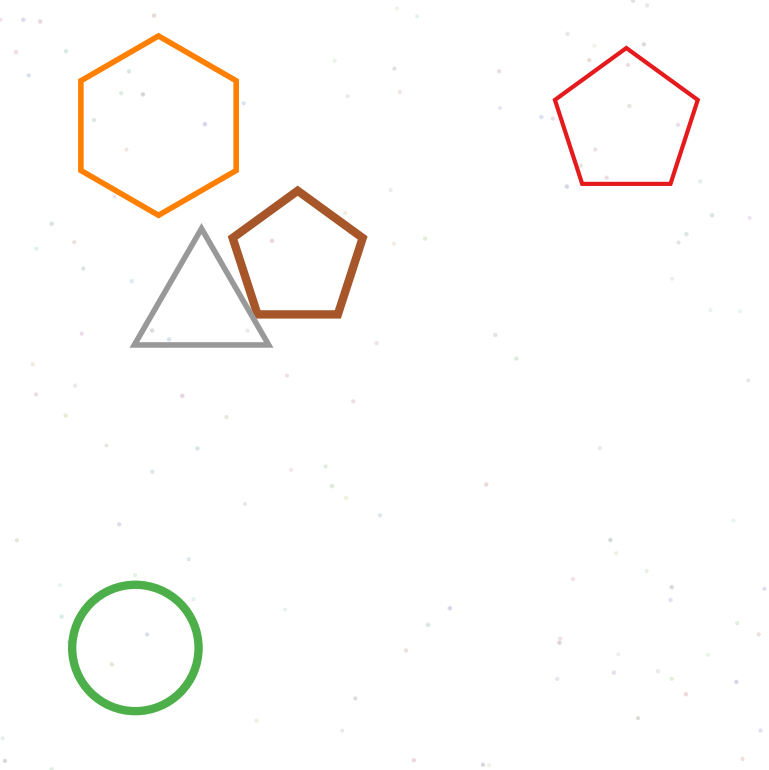[{"shape": "pentagon", "thickness": 1.5, "radius": 0.49, "center": [0.813, 0.84]}, {"shape": "circle", "thickness": 3, "radius": 0.41, "center": [0.176, 0.158]}, {"shape": "hexagon", "thickness": 2, "radius": 0.58, "center": [0.206, 0.837]}, {"shape": "pentagon", "thickness": 3, "radius": 0.44, "center": [0.387, 0.664]}, {"shape": "triangle", "thickness": 2, "radius": 0.5, "center": [0.262, 0.602]}]